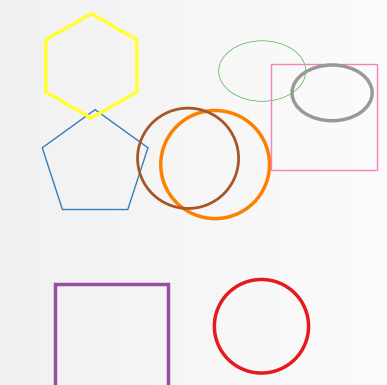[{"shape": "circle", "thickness": 2.5, "radius": 0.61, "center": [0.675, 0.153]}, {"shape": "pentagon", "thickness": 1, "radius": 0.72, "center": [0.245, 0.572]}, {"shape": "oval", "thickness": 0.5, "radius": 0.56, "center": [0.677, 0.815]}, {"shape": "square", "thickness": 2.5, "radius": 0.73, "center": [0.288, 0.116]}, {"shape": "circle", "thickness": 2.5, "radius": 0.7, "center": [0.555, 0.573]}, {"shape": "hexagon", "thickness": 2.5, "radius": 0.68, "center": [0.236, 0.829]}, {"shape": "circle", "thickness": 2, "radius": 0.65, "center": [0.485, 0.589]}, {"shape": "square", "thickness": 1, "radius": 0.69, "center": [0.836, 0.697]}, {"shape": "oval", "thickness": 2.5, "radius": 0.52, "center": [0.857, 0.759]}]